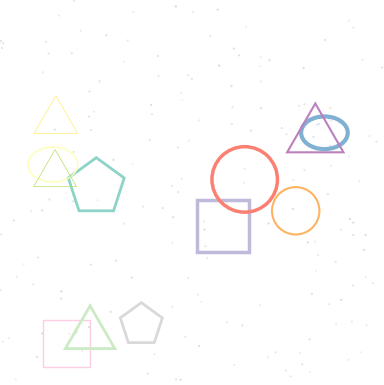[{"shape": "pentagon", "thickness": 2, "radius": 0.38, "center": [0.25, 0.514]}, {"shape": "oval", "thickness": 1, "radius": 0.32, "center": [0.137, 0.573]}, {"shape": "square", "thickness": 2.5, "radius": 0.34, "center": [0.58, 0.414]}, {"shape": "circle", "thickness": 2.5, "radius": 0.43, "center": [0.636, 0.534]}, {"shape": "oval", "thickness": 3, "radius": 0.3, "center": [0.843, 0.655]}, {"shape": "circle", "thickness": 1.5, "radius": 0.31, "center": [0.768, 0.452]}, {"shape": "triangle", "thickness": 0.5, "radius": 0.32, "center": [0.143, 0.547]}, {"shape": "square", "thickness": 1, "radius": 0.31, "center": [0.173, 0.108]}, {"shape": "pentagon", "thickness": 2, "radius": 0.29, "center": [0.367, 0.157]}, {"shape": "triangle", "thickness": 1.5, "radius": 0.42, "center": [0.819, 0.647]}, {"shape": "triangle", "thickness": 2, "radius": 0.37, "center": [0.234, 0.132]}, {"shape": "triangle", "thickness": 0.5, "radius": 0.33, "center": [0.145, 0.686]}]